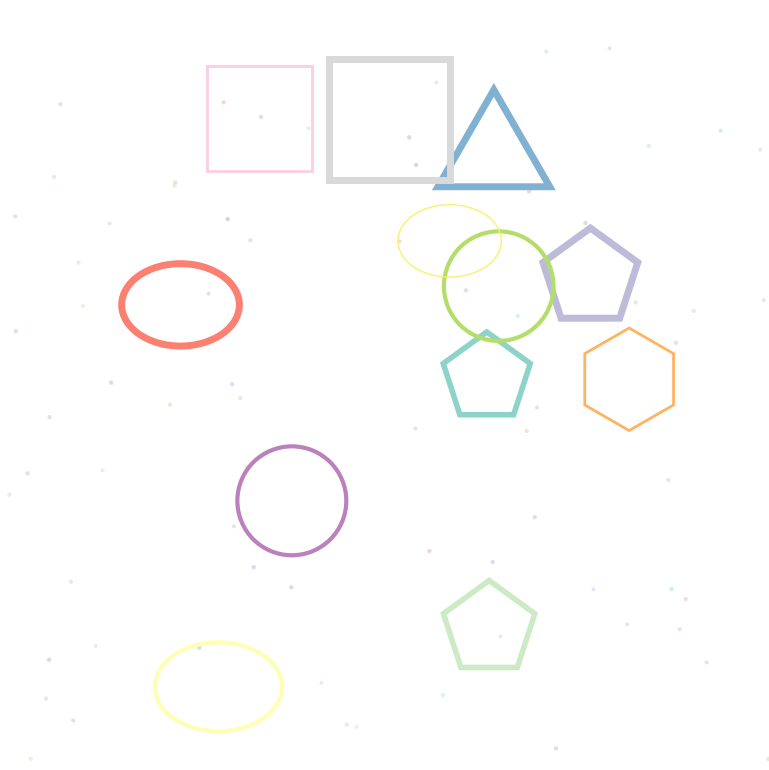[{"shape": "pentagon", "thickness": 2, "radius": 0.3, "center": [0.632, 0.509]}, {"shape": "oval", "thickness": 1.5, "radius": 0.41, "center": [0.284, 0.108]}, {"shape": "pentagon", "thickness": 2.5, "radius": 0.32, "center": [0.767, 0.639]}, {"shape": "oval", "thickness": 2.5, "radius": 0.38, "center": [0.234, 0.604]}, {"shape": "triangle", "thickness": 2.5, "radius": 0.42, "center": [0.641, 0.799]}, {"shape": "hexagon", "thickness": 1, "radius": 0.33, "center": [0.817, 0.507]}, {"shape": "circle", "thickness": 1.5, "radius": 0.36, "center": [0.648, 0.628]}, {"shape": "square", "thickness": 1, "radius": 0.34, "center": [0.337, 0.846]}, {"shape": "square", "thickness": 2.5, "radius": 0.39, "center": [0.506, 0.845]}, {"shape": "circle", "thickness": 1.5, "radius": 0.35, "center": [0.379, 0.35]}, {"shape": "pentagon", "thickness": 2, "radius": 0.31, "center": [0.635, 0.184]}, {"shape": "oval", "thickness": 0.5, "radius": 0.34, "center": [0.584, 0.687]}]